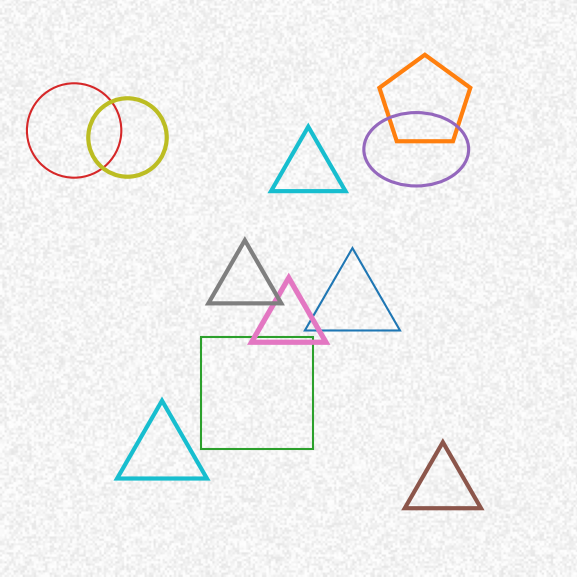[{"shape": "triangle", "thickness": 1, "radius": 0.48, "center": [0.61, 0.474]}, {"shape": "pentagon", "thickness": 2, "radius": 0.41, "center": [0.736, 0.821]}, {"shape": "square", "thickness": 1, "radius": 0.48, "center": [0.444, 0.319]}, {"shape": "circle", "thickness": 1, "radius": 0.41, "center": [0.128, 0.773]}, {"shape": "oval", "thickness": 1.5, "radius": 0.45, "center": [0.721, 0.741]}, {"shape": "triangle", "thickness": 2, "radius": 0.38, "center": [0.767, 0.157]}, {"shape": "triangle", "thickness": 2.5, "radius": 0.37, "center": [0.5, 0.444]}, {"shape": "triangle", "thickness": 2, "radius": 0.36, "center": [0.424, 0.51]}, {"shape": "circle", "thickness": 2, "radius": 0.34, "center": [0.221, 0.761]}, {"shape": "triangle", "thickness": 2, "radius": 0.45, "center": [0.281, 0.215]}, {"shape": "triangle", "thickness": 2, "radius": 0.37, "center": [0.534, 0.705]}]